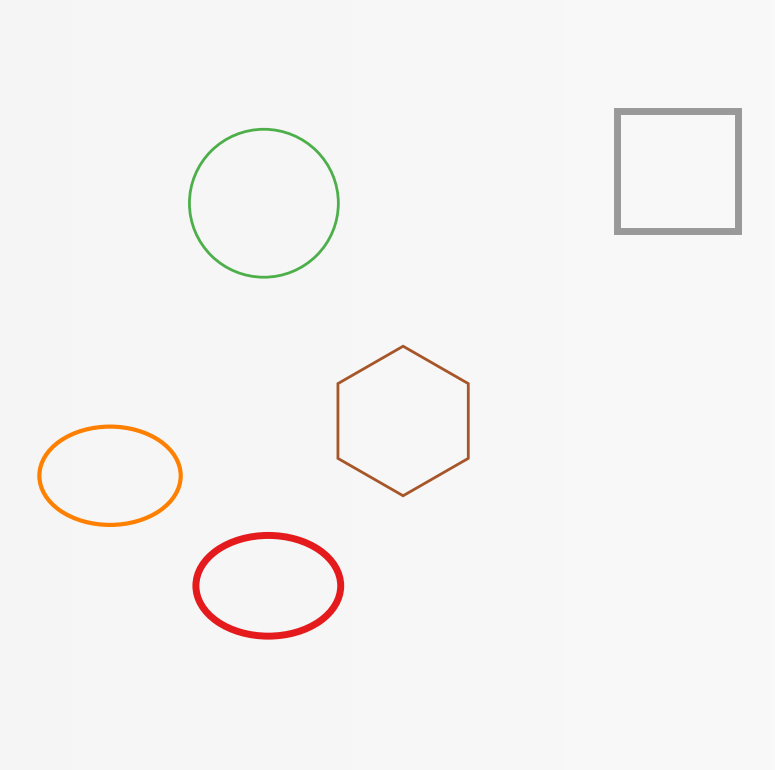[{"shape": "oval", "thickness": 2.5, "radius": 0.47, "center": [0.346, 0.239]}, {"shape": "circle", "thickness": 1, "radius": 0.48, "center": [0.34, 0.736]}, {"shape": "oval", "thickness": 1.5, "radius": 0.46, "center": [0.142, 0.382]}, {"shape": "hexagon", "thickness": 1, "radius": 0.49, "center": [0.52, 0.453]}, {"shape": "square", "thickness": 2.5, "radius": 0.39, "center": [0.874, 0.778]}]